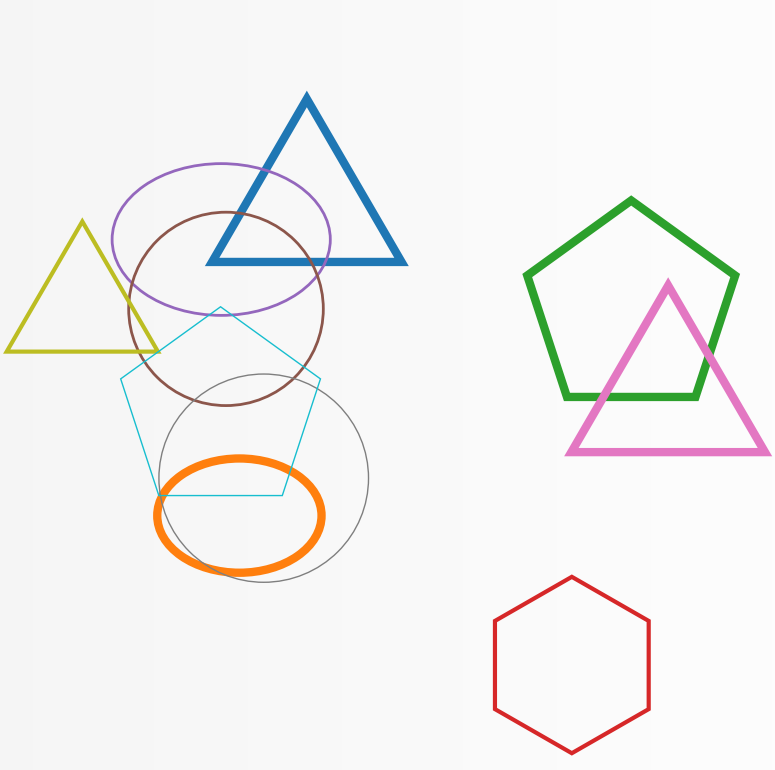[{"shape": "triangle", "thickness": 3, "radius": 0.71, "center": [0.396, 0.73]}, {"shape": "oval", "thickness": 3, "radius": 0.53, "center": [0.309, 0.33]}, {"shape": "pentagon", "thickness": 3, "radius": 0.71, "center": [0.814, 0.599]}, {"shape": "hexagon", "thickness": 1.5, "radius": 0.57, "center": [0.738, 0.136]}, {"shape": "oval", "thickness": 1, "radius": 0.7, "center": [0.285, 0.689]}, {"shape": "circle", "thickness": 1, "radius": 0.63, "center": [0.292, 0.599]}, {"shape": "triangle", "thickness": 3, "radius": 0.72, "center": [0.862, 0.485]}, {"shape": "circle", "thickness": 0.5, "radius": 0.68, "center": [0.34, 0.379]}, {"shape": "triangle", "thickness": 1.5, "radius": 0.56, "center": [0.106, 0.6]}, {"shape": "pentagon", "thickness": 0.5, "radius": 0.68, "center": [0.285, 0.466]}]